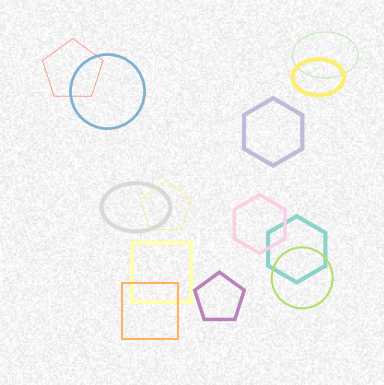[{"shape": "hexagon", "thickness": 3, "radius": 0.43, "center": [0.771, 0.353]}, {"shape": "square", "thickness": 3, "radius": 0.38, "center": [0.42, 0.292]}, {"shape": "hexagon", "thickness": 3, "radius": 0.44, "center": [0.709, 0.657]}, {"shape": "pentagon", "thickness": 0.5, "radius": 0.41, "center": [0.189, 0.817]}, {"shape": "circle", "thickness": 2, "radius": 0.48, "center": [0.279, 0.762]}, {"shape": "square", "thickness": 1.5, "radius": 0.36, "center": [0.391, 0.191]}, {"shape": "circle", "thickness": 1.5, "radius": 0.4, "center": [0.785, 0.278]}, {"shape": "hexagon", "thickness": 2.5, "radius": 0.38, "center": [0.674, 0.418]}, {"shape": "oval", "thickness": 3, "radius": 0.45, "center": [0.353, 0.461]}, {"shape": "pentagon", "thickness": 2.5, "radius": 0.34, "center": [0.57, 0.225]}, {"shape": "oval", "thickness": 1, "radius": 0.43, "center": [0.845, 0.857]}, {"shape": "pentagon", "thickness": 0.5, "radius": 0.35, "center": [0.43, 0.46]}, {"shape": "oval", "thickness": 3, "radius": 0.33, "center": [0.827, 0.799]}]